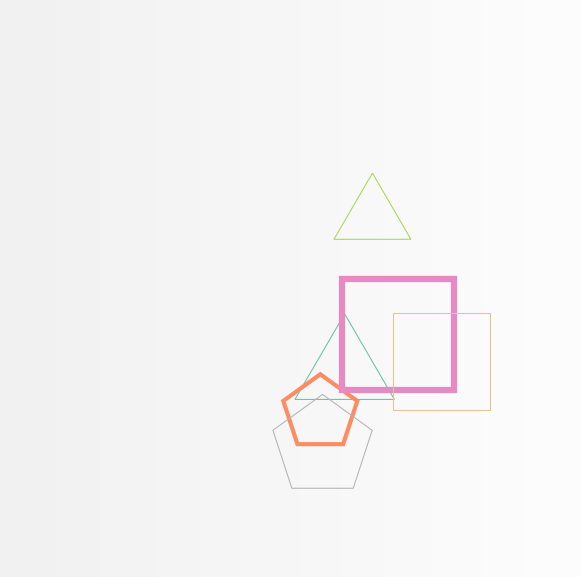[{"shape": "triangle", "thickness": 0.5, "radius": 0.49, "center": [0.593, 0.357]}, {"shape": "pentagon", "thickness": 2, "radius": 0.33, "center": [0.551, 0.284]}, {"shape": "square", "thickness": 3, "radius": 0.48, "center": [0.685, 0.42]}, {"shape": "triangle", "thickness": 0.5, "radius": 0.38, "center": [0.641, 0.623]}, {"shape": "square", "thickness": 0.5, "radius": 0.42, "center": [0.76, 0.373]}, {"shape": "pentagon", "thickness": 0.5, "radius": 0.45, "center": [0.555, 0.226]}]